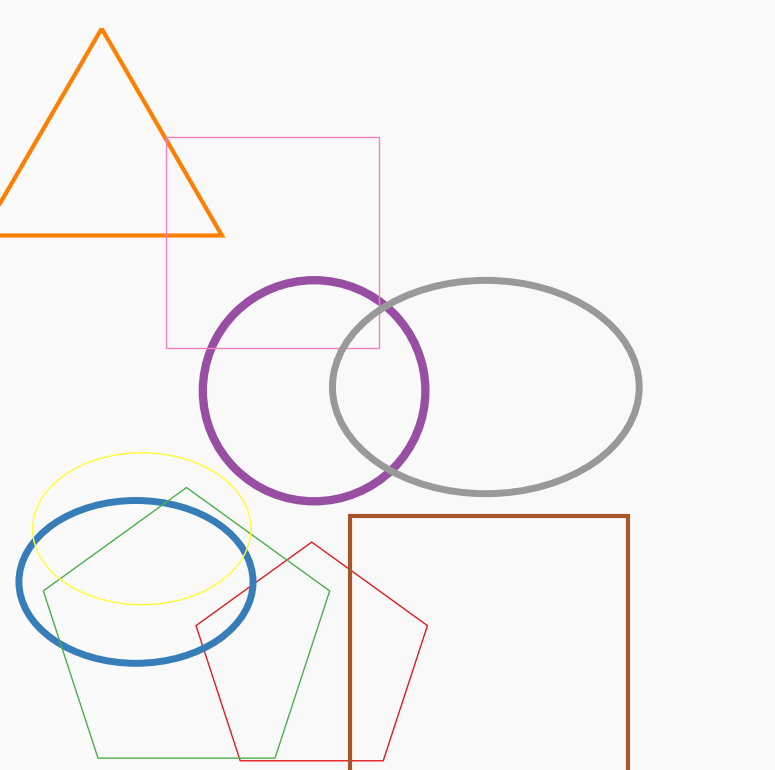[{"shape": "pentagon", "thickness": 0.5, "radius": 0.78, "center": [0.402, 0.139]}, {"shape": "oval", "thickness": 2.5, "radius": 0.76, "center": [0.175, 0.244]}, {"shape": "pentagon", "thickness": 0.5, "radius": 0.97, "center": [0.241, 0.173]}, {"shape": "circle", "thickness": 3, "radius": 0.72, "center": [0.405, 0.493]}, {"shape": "triangle", "thickness": 1.5, "radius": 0.9, "center": [0.131, 0.784]}, {"shape": "oval", "thickness": 0.5, "radius": 0.7, "center": [0.183, 0.313]}, {"shape": "square", "thickness": 1.5, "radius": 0.9, "center": [0.631, 0.151]}, {"shape": "square", "thickness": 0.5, "radius": 0.69, "center": [0.352, 0.685]}, {"shape": "oval", "thickness": 2.5, "radius": 0.99, "center": [0.627, 0.497]}]